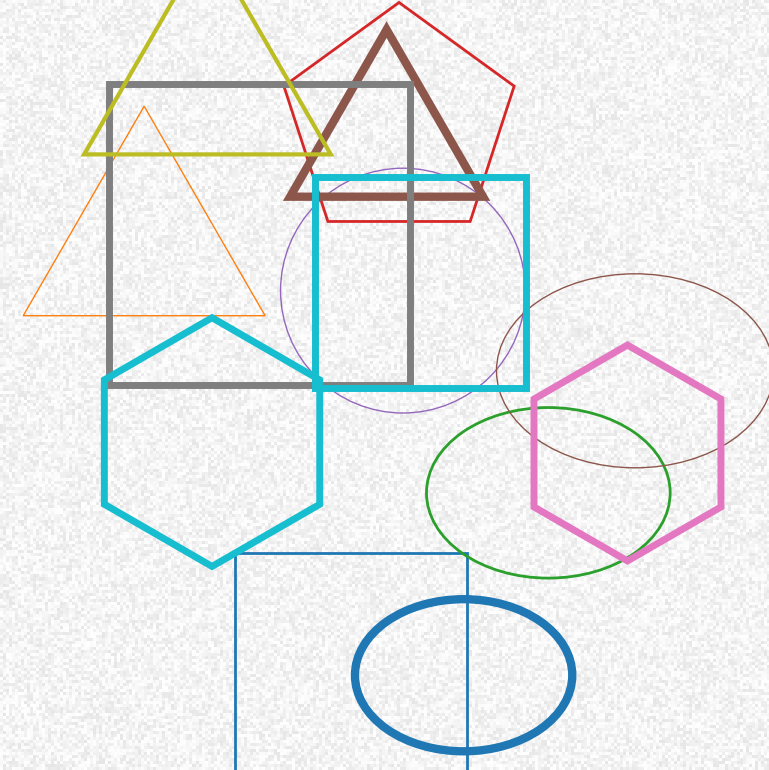[{"shape": "square", "thickness": 1, "radius": 0.75, "center": [0.456, 0.132]}, {"shape": "oval", "thickness": 3, "radius": 0.71, "center": [0.602, 0.123]}, {"shape": "triangle", "thickness": 0.5, "radius": 0.91, "center": [0.187, 0.681]}, {"shape": "oval", "thickness": 1, "radius": 0.79, "center": [0.712, 0.36]}, {"shape": "pentagon", "thickness": 1, "radius": 0.79, "center": [0.518, 0.84]}, {"shape": "circle", "thickness": 0.5, "radius": 0.79, "center": [0.523, 0.623]}, {"shape": "triangle", "thickness": 3, "radius": 0.72, "center": [0.502, 0.817]}, {"shape": "oval", "thickness": 0.5, "radius": 0.9, "center": [0.825, 0.518]}, {"shape": "hexagon", "thickness": 2.5, "radius": 0.7, "center": [0.815, 0.412]}, {"shape": "square", "thickness": 2.5, "radius": 0.98, "center": [0.337, 0.695]}, {"shape": "triangle", "thickness": 1.5, "radius": 0.92, "center": [0.269, 0.892]}, {"shape": "hexagon", "thickness": 2.5, "radius": 0.81, "center": [0.275, 0.426]}, {"shape": "square", "thickness": 2.5, "radius": 0.69, "center": [0.546, 0.633]}]